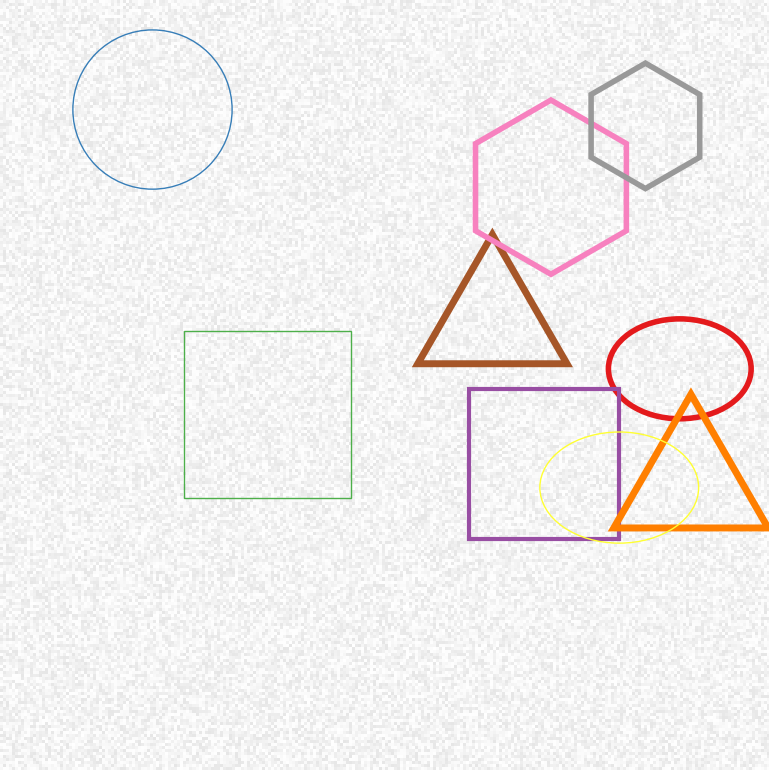[{"shape": "oval", "thickness": 2, "radius": 0.46, "center": [0.883, 0.521]}, {"shape": "circle", "thickness": 0.5, "radius": 0.52, "center": [0.198, 0.858]}, {"shape": "square", "thickness": 0.5, "radius": 0.54, "center": [0.348, 0.462]}, {"shape": "square", "thickness": 1.5, "radius": 0.49, "center": [0.706, 0.398]}, {"shape": "triangle", "thickness": 2.5, "radius": 0.58, "center": [0.897, 0.372]}, {"shape": "oval", "thickness": 0.5, "radius": 0.52, "center": [0.804, 0.367]}, {"shape": "triangle", "thickness": 2.5, "radius": 0.56, "center": [0.639, 0.584]}, {"shape": "hexagon", "thickness": 2, "radius": 0.57, "center": [0.716, 0.757]}, {"shape": "hexagon", "thickness": 2, "radius": 0.41, "center": [0.838, 0.837]}]